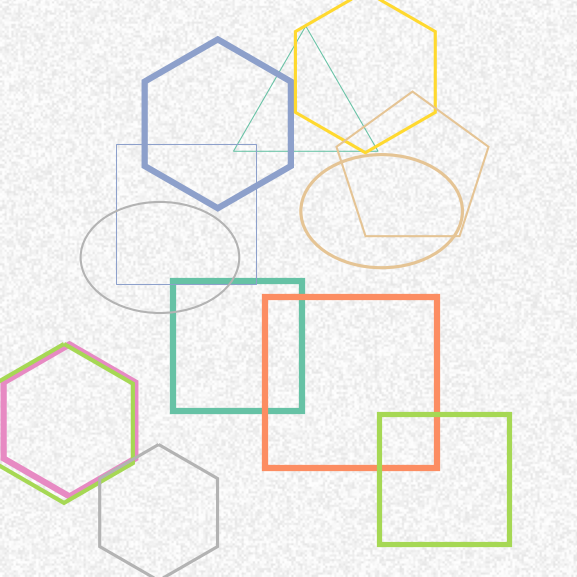[{"shape": "square", "thickness": 3, "radius": 0.56, "center": [0.411, 0.4]}, {"shape": "triangle", "thickness": 0.5, "radius": 0.72, "center": [0.529, 0.809]}, {"shape": "square", "thickness": 3, "radius": 0.74, "center": [0.608, 0.337]}, {"shape": "hexagon", "thickness": 3, "radius": 0.73, "center": [0.377, 0.785]}, {"shape": "square", "thickness": 0.5, "radius": 0.61, "center": [0.322, 0.629]}, {"shape": "hexagon", "thickness": 3, "radius": 0.66, "center": [0.12, 0.271]}, {"shape": "square", "thickness": 2.5, "radius": 0.56, "center": [0.769, 0.169]}, {"shape": "hexagon", "thickness": 2, "radius": 0.69, "center": [0.111, 0.266]}, {"shape": "hexagon", "thickness": 1.5, "radius": 0.7, "center": [0.633, 0.875]}, {"shape": "pentagon", "thickness": 1, "radius": 0.69, "center": [0.714, 0.702]}, {"shape": "oval", "thickness": 1.5, "radius": 0.7, "center": [0.661, 0.633]}, {"shape": "hexagon", "thickness": 1.5, "radius": 0.59, "center": [0.275, 0.112]}, {"shape": "oval", "thickness": 1, "radius": 0.69, "center": [0.277, 0.553]}]